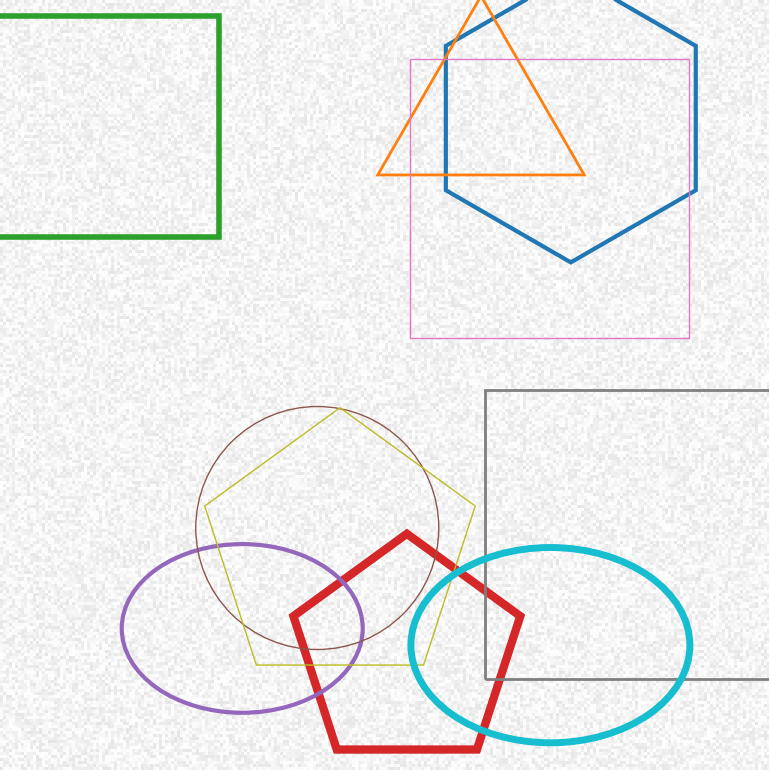[{"shape": "hexagon", "thickness": 1.5, "radius": 0.94, "center": [0.741, 0.847]}, {"shape": "triangle", "thickness": 1, "radius": 0.77, "center": [0.625, 0.85]}, {"shape": "square", "thickness": 2, "radius": 0.71, "center": [0.141, 0.836]}, {"shape": "pentagon", "thickness": 3, "radius": 0.77, "center": [0.528, 0.152]}, {"shape": "oval", "thickness": 1.5, "radius": 0.78, "center": [0.315, 0.184]}, {"shape": "circle", "thickness": 0.5, "radius": 0.79, "center": [0.412, 0.314]}, {"shape": "square", "thickness": 0.5, "radius": 0.91, "center": [0.714, 0.742]}, {"shape": "square", "thickness": 1, "radius": 0.94, "center": [0.818, 0.306]}, {"shape": "pentagon", "thickness": 0.5, "radius": 0.92, "center": [0.442, 0.286]}, {"shape": "oval", "thickness": 2.5, "radius": 0.91, "center": [0.715, 0.162]}]